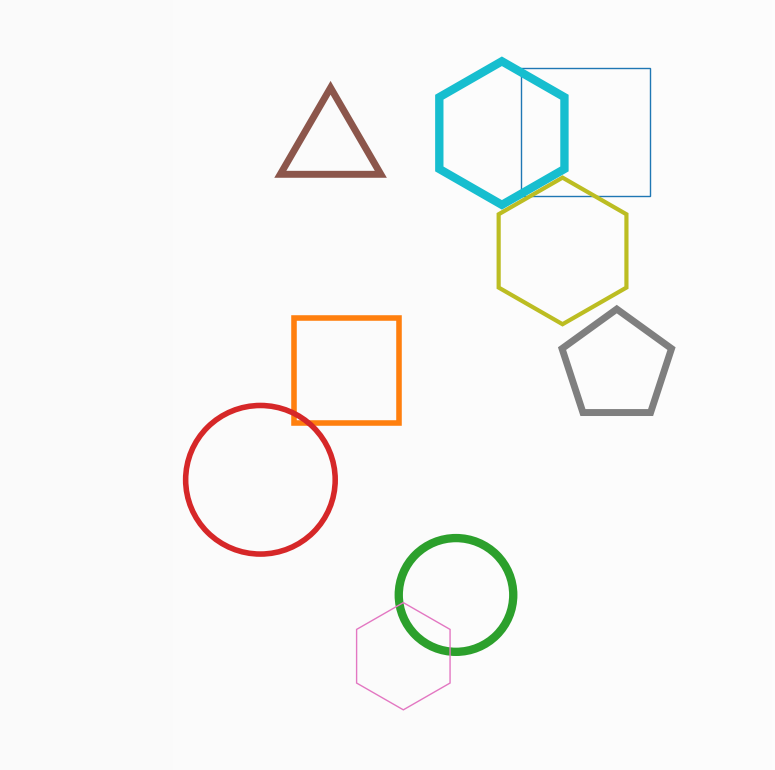[{"shape": "square", "thickness": 0.5, "radius": 0.41, "center": [0.755, 0.828]}, {"shape": "square", "thickness": 2, "radius": 0.34, "center": [0.447, 0.519]}, {"shape": "circle", "thickness": 3, "radius": 0.37, "center": [0.588, 0.227]}, {"shape": "circle", "thickness": 2, "radius": 0.48, "center": [0.336, 0.377]}, {"shape": "triangle", "thickness": 2.5, "radius": 0.37, "center": [0.427, 0.811]}, {"shape": "hexagon", "thickness": 0.5, "radius": 0.35, "center": [0.52, 0.148]}, {"shape": "pentagon", "thickness": 2.5, "radius": 0.37, "center": [0.796, 0.524]}, {"shape": "hexagon", "thickness": 1.5, "radius": 0.48, "center": [0.726, 0.674]}, {"shape": "hexagon", "thickness": 3, "radius": 0.47, "center": [0.648, 0.827]}]